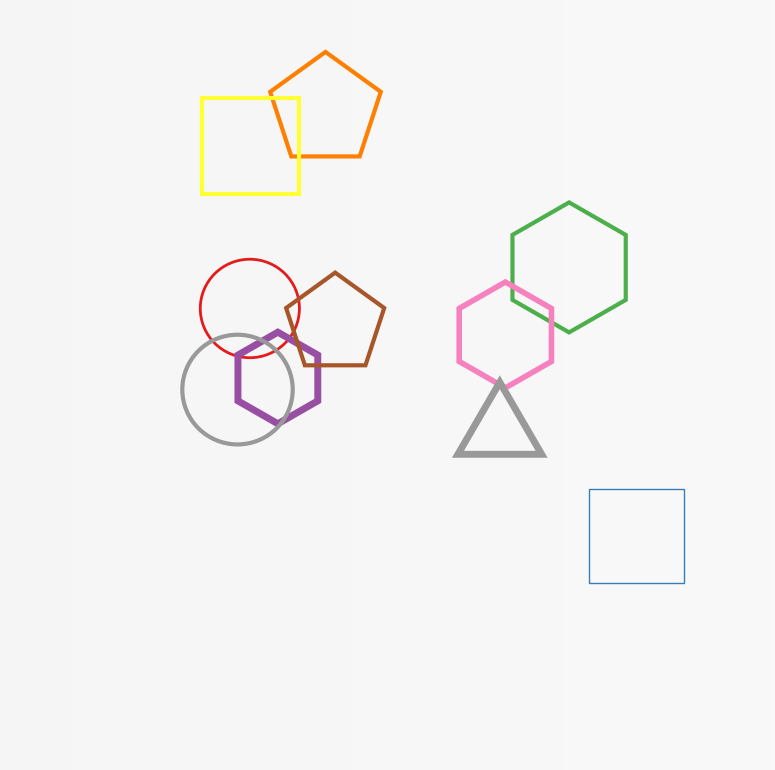[{"shape": "circle", "thickness": 1, "radius": 0.32, "center": [0.322, 0.599]}, {"shape": "square", "thickness": 0.5, "radius": 0.31, "center": [0.821, 0.303]}, {"shape": "hexagon", "thickness": 1.5, "radius": 0.42, "center": [0.734, 0.653]}, {"shape": "hexagon", "thickness": 2.5, "radius": 0.3, "center": [0.359, 0.509]}, {"shape": "pentagon", "thickness": 1.5, "radius": 0.38, "center": [0.42, 0.858]}, {"shape": "square", "thickness": 1.5, "radius": 0.31, "center": [0.323, 0.81]}, {"shape": "pentagon", "thickness": 1.5, "radius": 0.33, "center": [0.432, 0.579]}, {"shape": "hexagon", "thickness": 2, "radius": 0.34, "center": [0.652, 0.565]}, {"shape": "triangle", "thickness": 2.5, "radius": 0.31, "center": [0.645, 0.441]}, {"shape": "circle", "thickness": 1.5, "radius": 0.36, "center": [0.306, 0.494]}]